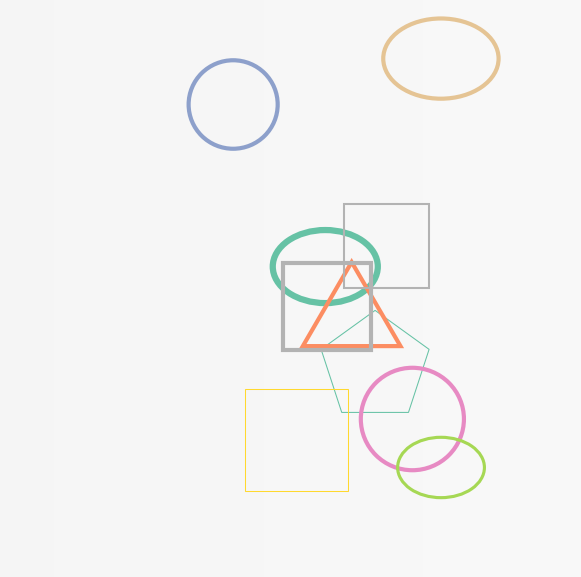[{"shape": "pentagon", "thickness": 0.5, "radius": 0.49, "center": [0.645, 0.364]}, {"shape": "oval", "thickness": 3, "radius": 0.45, "center": [0.56, 0.538]}, {"shape": "triangle", "thickness": 2, "radius": 0.48, "center": [0.605, 0.448]}, {"shape": "circle", "thickness": 2, "radius": 0.38, "center": [0.401, 0.818]}, {"shape": "circle", "thickness": 2, "radius": 0.44, "center": [0.709, 0.274]}, {"shape": "oval", "thickness": 1.5, "radius": 0.37, "center": [0.759, 0.19]}, {"shape": "square", "thickness": 0.5, "radius": 0.44, "center": [0.51, 0.237]}, {"shape": "oval", "thickness": 2, "radius": 0.5, "center": [0.759, 0.898]}, {"shape": "square", "thickness": 2, "radius": 0.38, "center": [0.563, 0.468]}, {"shape": "square", "thickness": 1, "radius": 0.36, "center": [0.665, 0.573]}]